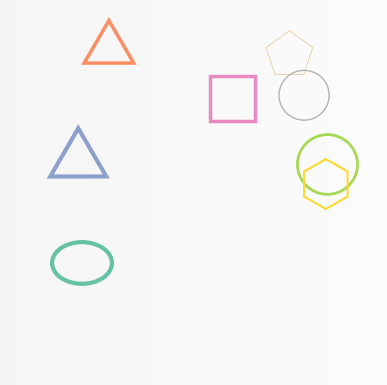[{"shape": "oval", "thickness": 3, "radius": 0.39, "center": [0.212, 0.317]}, {"shape": "triangle", "thickness": 2.5, "radius": 0.37, "center": [0.281, 0.873]}, {"shape": "triangle", "thickness": 3, "radius": 0.42, "center": [0.202, 0.583]}, {"shape": "square", "thickness": 2.5, "radius": 0.29, "center": [0.601, 0.743]}, {"shape": "circle", "thickness": 2, "radius": 0.39, "center": [0.845, 0.573]}, {"shape": "hexagon", "thickness": 1.5, "radius": 0.32, "center": [0.841, 0.522]}, {"shape": "pentagon", "thickness": 0.5, "radius": 0.32, "center": [0.747, 0.857]}, {"shape": "circle", "thickness": 1, "radius": 0.32, "center": [0.785, 0.753]}]